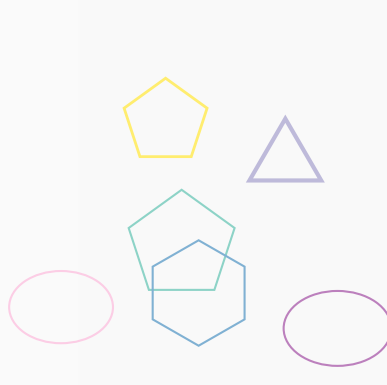[{"shape": "pentagon", "thickness": 1.5, "radius": 0.72, "center": [0.469, 0.363]}, {"shape": "triangle", "thickness": 3, "radius": 0.53, "center": [0.736, 0.585]}, {"shape": "hexagon", "thickness": 1.5, "radius": 0.68, "center": [0.513, 0.239]}, {"shape": "oval", "thickness": 1.5, "radius": 0.67, "center": [0.158, 0.202]}, {"shape": "oval", "thickness": 1.5, "radius": 0.7, "center": [0.871, 0.147]}, {"shape": "pentagon", "thickness": 2, "radius": 0.56, "center": [0.427, 0.684]}]